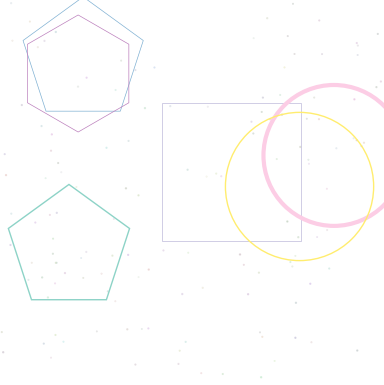[{"shape": "pentagon", "thickness": 1, "radius": 0.83, "center": [0.179, 0.355]}, {"shape": "square", "thickness": 0.5, "radius": 0.9, "center": [0.601, 0.553]}, {"shape": "pentagon", "thickness": 0.5, "radius": 0.82, "center": [0.216, 0.844]}, {"shape": "circle", "thickness": 3, "radius": 0.91, "center": [0.867, 0.596]}, {"shape": "hexagon", "thickness": 0.5, "radius": 0.76, "center": [0.203, 0.809]}, {"shape": "circle", "thickness": 1, "radius": 0.96, "center": [0.778, 0.516]}]